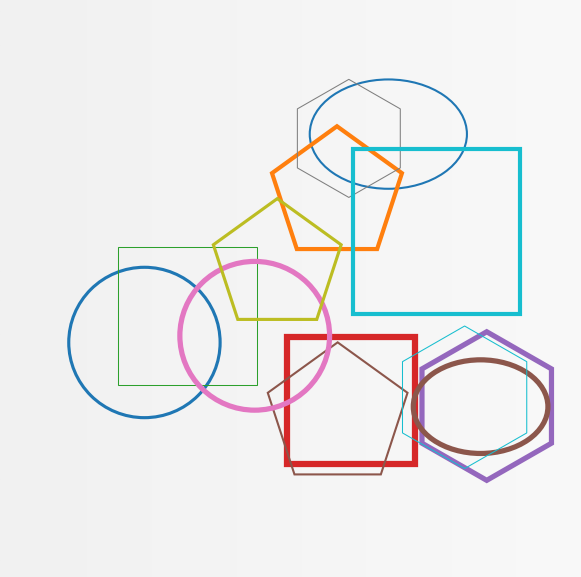[{"shape": "oval", "thickness": 1, "radius": 0.68, "center": [0.668, 0.767]}, {"shape": "circle", "thickness": 1.5, "radius": 0.65, "center": [0.248, 0.406]}, {"shape": "pentagon", "thickness": 2, "radius": 0.59, "center": [0.58, 0.663]}, {"shape": "square", "thickness": 0.5, "radius": 0.6, "center": [0.322, 0.452]}, {"shape": "square", "thickness": 3, "radius": 0.55, "center": [0.604, 0.306]}, {"shape": "hexagon", "thickness": 2.5, "radius": 0.64, "center": [0.837, 0.296]}, {"shape": "oval", "thickness": 2.5, "radius": 0.58, "center": [0.827, 0.295]}, {"shape": "pentagon", "thickness": 1, "radius": 0.63, "center": [0.581, 0.28]}, {"shape": "circle", "thickness": 2.5, "radius": 0.64, "center": [0.438, 0.418]}, {"shape": "hexagon", "thickness": 0.5, "radius": 0.51, "center": [0.6, 0.759]}, {"shape": "pentagon", "thickness": 1.5, "radius": 0.58, "center": [0.477, 0.54]}, {"shape": "hexagon", "thickness": 0.5, "radius": 0.62, "center": [0.799, 0.311]}, {"shape": "square", "thickness": 2, "radius": 0.72, "center": [0.751, 0.598]}]